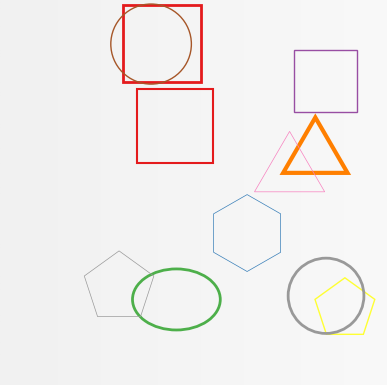[{"shape": "square", "thickness": 1.5, "radius": 0.48, "center": [0.451, 0.673]}, {"shape": "square", "thickness": 2, "radius": 0.5, "center": [0.418, 0.886]}, {"shape": "hexagon", "thickness": 0.5, "radius": 0.5, "center": [0.638, 0.395]}, {"shape": "oval", "thickness": 2, "radius": 0.57, "center": [0.455, 0.222]}, {"shape": "square", "thickness": 1, "radius": 0.4, "center": [0.84, 0.789]}, {"shape": "triangle", "thickness": 3, "radius": 0.48, "center": [0.814, 0.599]}, {"shape": "pentagon", "thickness": 1, "radius": 0.41, "center": [0.89, 0.197]}, {"shape": "circle", "thickness": 1, "radius": 0.52, "center": [0.39, 0.886]}, {"shape": "triangle", "thickness": 0.5, "radius": 0.52, "center": [0.747, 0.554]}, {"shape": "circle", "thickness": 2, "radius": 0.49, "center": [0.841, 0.232]}, {"shape": "pentagon", "thickness": 0.5, "radius": 0.47, "center": [0.307, 0.254]}]